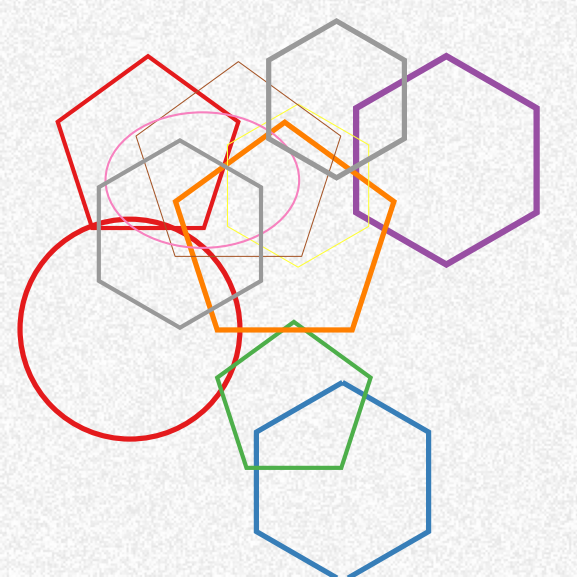[{"shape": "circle", "thickness": 2.5, "radius": 0.95, "center": [0.225, 0.429]}, {"shape": "pentagon", "thickness": 2, "radius": 0.82, "center": [0.256, 0.737]}, {"shape": "hexagon", "thickness": 2.5, "radius": 0.86, "center": [0.593, 0.165]}, {"shape": "pentagon", "thickness": 2, "radius": 0.7, "center": [0.509, 0.302]}, {"shape": "hexagon", "thickness": 3, "radius": 0.9, "center": [0.773, 0.722]}, {"shape": "pentagon", "thickness": 2.5, "radius": 0.99, "center": [0.493, 0.589]}, {"shape": "hexagon", "thickness": 0.5, "radius": 0.71, "center": [0.516, 0.678]}, {"shape": "pentagon", "thickness": 0.5, "radius": 0.93, "center": [0.413, 0.706]}, {"shape": "oval", "thickness": 1, "radius": 0.84, "center": [0.35, 0.687]}, {"shape": "hexagon", "thickness": 2.5, "radius": 0.68, "center": [0.583, 0.827]}, {"shape": "hexagon", "thickness": 2, "radius": 0.81, "center": [0.312, 0.594]}]